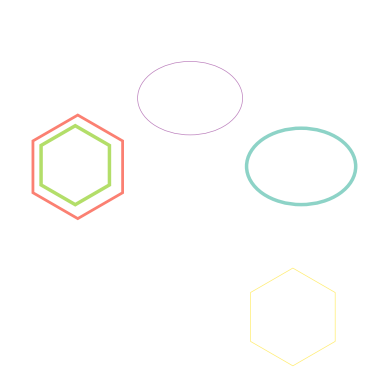[{"shape": "oval", "thickness": 2.5, "radius": 0.71, "center": [0.782, 0.568]}, {"shape": "hexagon", "thickness": 2, "radius": 0.67, "center": [0.202, 0.567]}, {"shape": "hexagon", "thickness": 2.5, "radius": 0.51, "center": [0.195, 0.571]}, {"shape": "oval", "thickness": 0.5, "radius": 0.68, "center": [0.494, 0.745]}, {"shape": "hexagon", "thickness": 0.5, "radius": 0.63, "center": [0.761, 0.177]}]